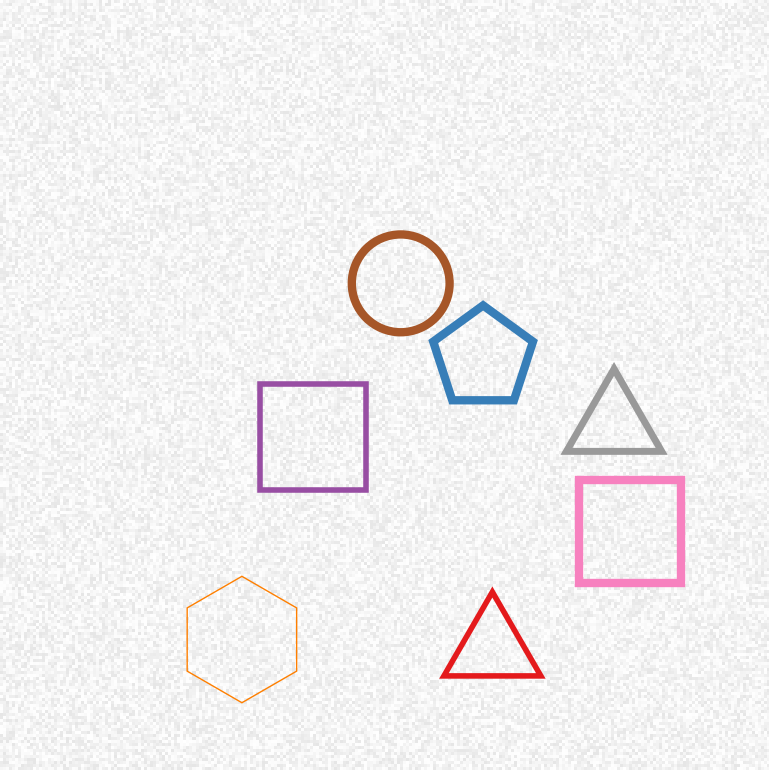[{"shape": "triangle", "thickness": 2, "radius": 0.36, "center": [0.639, 0.159]}, {"shape": "pentagon", "thickness": 3, "radius": 0.34, "center": [0.627, 0.535]}, {"shape": "square", "thickness": 2, "radius": 0.34, "center": [0.407, 0.432]}, {"shape": "hexagon", "thickness": 0.5, "radius": 0.41, "center": [0.314, 0.169]}, {"shape": "circle", "thickness": 3, "radius": 0.32, "center": [0.52, 0.632]}, {"shape": "square", "thickness": 3, "radius": 0.33, "center": [0.819, 0.31]}, {"shape": "triangle", "thickness": 2.5, "radius": 0.36, "center": [0.797, 0.449]}]